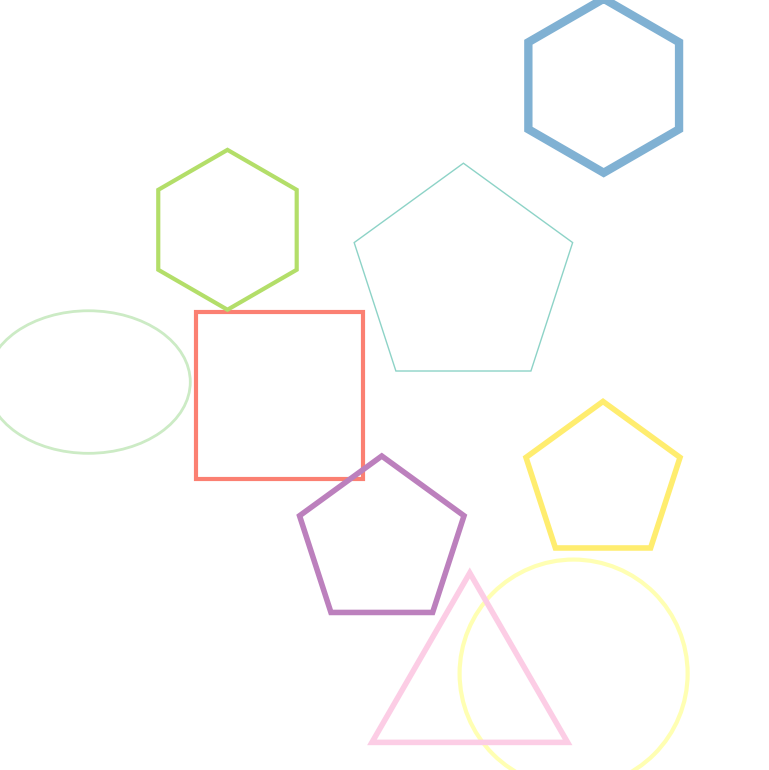[{"shape": "pentagon", "thickness": 0.5, "radius": 0.75, "center": [0.602, 0.639]}, {"shape": "circle", "thickness": 1.5, "radius": 0.74, "center": [0.745, 0.125]}, {"shape": "square", "thickness": 1.5, "radius": 0.54, "center": [0.363, 0.487]}, {"shape": "hexagon", "thickness": 3, "radius": 0.56, "center": [0.784, 0.889]}, {"shape": "hexagon", "thickness": 1.5, "radius": 0.52, "center": [0.295, 0.702]}, {"shape": "triangle", "thickness": 2, "radius": 0.73, "center": [0.61, 0.109]}, {"shape": "pentagon", "thickness": 2, "radius": 0.56, "center": [0.496, 0.295]}, {"shape": "oval", "thickness": 1, "radius": 0.66, "center": [0.115, 0.504]}, {"shape": "pentagon", "thickness": 2, "radius": 0.53, "center": [0.783, 0.373]}]